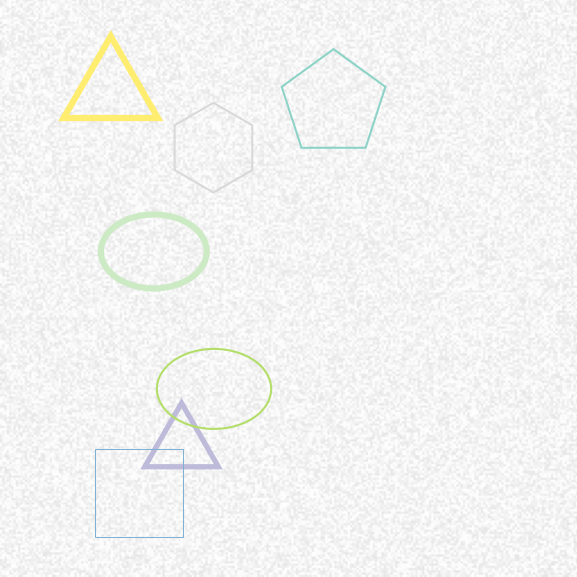[{"shape": "pentagon", "thickness": 1, "radius": 0.47, "center": [0.578, 0.82]}, {"shape": "triangle", "thickness": 2.5, "radius": 0.37, "center": [0.314, 0.228]}, {"shape": "square", "thickness": 0.5, "radius": 0.38, "center": [0.24, 0.146]}, {"shape": "oval", "thickness": 1, "radius": 0.49, "center": [0.371, 0.326]}, {"shape": "hexagon", "thickness": 1, "radius": 0.39, "center": [0.37, 0.743]}, {"shape": "oval", "thickness": 3, "radius": 0.46, "center": [0.266, 0.564]}, {"shape": "triangle", "thickness": 3, "radius": 0.47, "center": [0.192, 0.842]}]